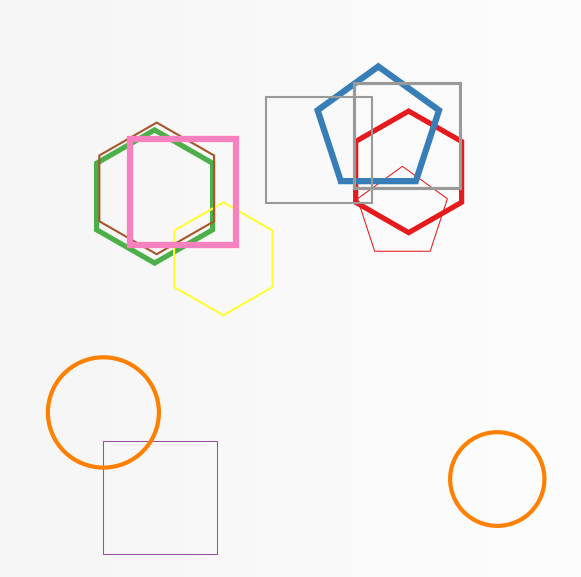[{"shape": "hexagon", "thickness": 2.5, "radius": 0.53, "center": [0.703, 0.702]}, {"shape": "pentagon", "thickness": 0.5, "radius": 0.41, "center": [0.692, 0.63]}, {"shape": "pentagon", "thickness": 3, "radius": 0.55, "center": [0.651, 0.774]}, {"shape": "hexagon", "thickness": 2.5, "radius": 0.58, "center": [0.266, 0.659]}, {"shape": "square", "thickness": 0.5, "radius": 0.49, "center": [0.275, 0.138]}, {"shape": "circle", "thickness": 2, "radius": 0.41, "center": [0.856, 0.17]}, {"shape": "circle", "thickness": 2, "radius": 0.48, "center": [0.178, 0.285]}, {"shape": "hexagon", "thickness": 1, "radius": 0.49, "center": [0.384, 0.551]}, {"shape": "hexagon", "thickness": 1, "radius": 0.57, "center": [0.27, 0.673]}, {"shape": "square", "thickness": 3, "radius": 0.46, "center": [0.315, 0.667]}, {"shape": "square", "thickness": 1, "radius": 0.46, "center": [0.55, 0.739]}, {"shape": "square", "thickness": 1.5, "radius": 0.46, "center": [0.701, 0.765]}]